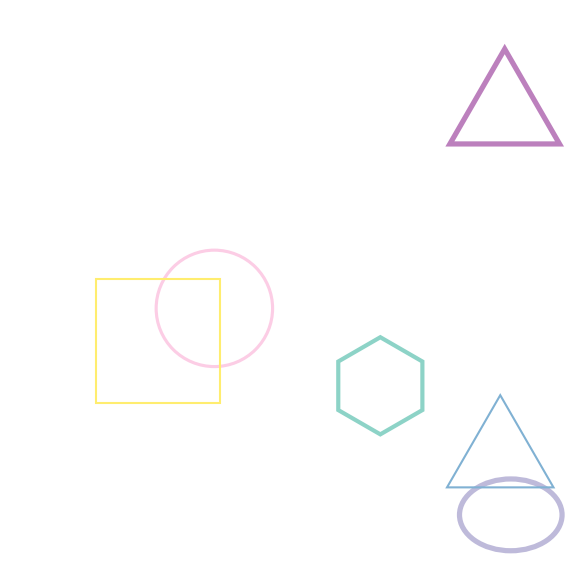[{"shape": "hexagon", "thickness": 2, "radius": 0.42, "center": [0.659, 0.331]}, {"shape": "oval", "thickness": 2.5, "radius": 0.44, "center": [0.884, 0.108]}, {"shape": "triangle", "thickness": 1, "radius": 0.53, "center": [0.866, 0.208]}, {"shape": "circle", "thickness": 1.5, "radius": 0.5, "center": [0.371, 0.465]}, {"shape": "triangle", "thickness": 2.5, "radius": 0.55, "center": [0.874, 0.805]}, {"shape": "square", "thickness": 1, "radius": 0.54, "center": [0.274, 0.409]}]